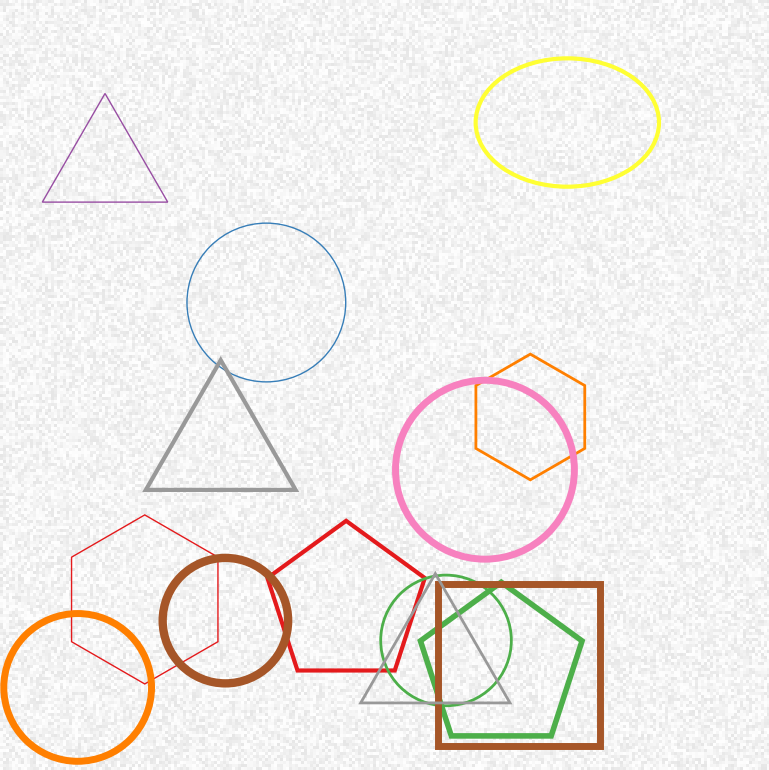[{"shape": "hexagon", "thickness": 0.5, "radius": 0.55, "center": [0.188, 0.222]}, {"shape": "pentagon", "thickness": 1.5, "radius": 0.54, "center": [0.45, 0.216]}, {"shape": "circle", "thickness": 0.5, "radius": 0.52, "center": [0.346, 0.607]}, {"shape": "pentagon", "thickness": 2, "radius": 0.55, "center": [0.651, 0.134]}, {"shape": "circle", "thickness": 1, "radius": 0.42, "center": [0.579, 0.168]}, {"shape": "triangle", "thickness": 0.5, "radius": 0.47, "center": [0.136, 0.785]}, {"shape": "circle", "thickness": 2.5, "radius": 0.48, "center": [0.101, 0.107]}, {"shape": "hexagon", "thickness": 1, "radius": 0.41, "center": [0.689, 0.458]}, {"shape": "oval", "thickness": 1.5, "radius": 0.6, "center": [0.737, 0.841]}, {"shape": "circle", "thickness": 3, "radius": 0.41, "center": [0.293, 0.194]}, {"shape": "square", "thickness": 2.5, "radius": 0.53, "center": [0.674, 0.136]}, {"shape": "circle", "thickness": 2.5, "radius": 0.58, "center": [0.63, 0.39]}, {"shape": "triangle", "thickness": 1.5, "radius": 0.56, "center": [0.287, 0.42]}, {"shape": "triangle", "thickness": 1, "radius": 0.56, "center": [0.565, 0.143]}]